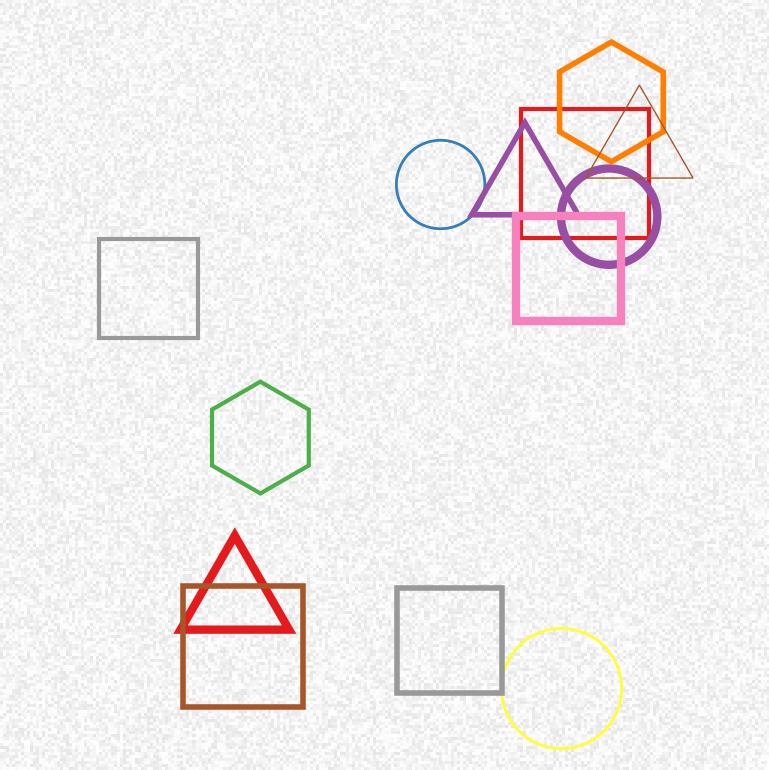[{"shape": "square", "thickness": 1.5, "radius": 0.42, "center": [0.76, 0.775]}, {"shape": "triangle", "thickness": 3, "radius": 0.41, "center": [0.305, 0.223]}, {"shape": "circle", "thickness": 1, "radius": 0.29, "center": [0.572, 0.76]}, {"shape": "hexagon", "thickness": 1.5, "radius": 0.36, "center": [0.338, 0.432]}, {"shape": "triangle", "thickness": 2, "radius": 0.4, "center": [0.682, 0.761]}, {"shape": "circle", "thickness": 3, "radius": 0.31, "center": [0.791, 0.719]}, {"shape": "hexagon", "thickness": 2, "radius": 0.39, "center": [0.794, 0.868]}, {"shape": "circle", "thickness": 1, "radius": 0.39, "center": [0.729, 0.106]}, {"shape": "square", "thickness": 2, "radius": 0.39, "center": [0.316, 0.16]}, {"shape": "triangle", "thickness": 0.5, "radius": 0.4, "center": [0.83, 0.809]}, {"shape": "square", "thickness": 3, "radius": 0.34, "center": [0.738, 0.651]}, {"shape": "square", "thickness": 1.5, "radius": 0.32, "center": [0.193, 0.625]}, {"shape": "square", "thickness": 2, "radius": 0.34, "center": [0.584, 0.168]}]